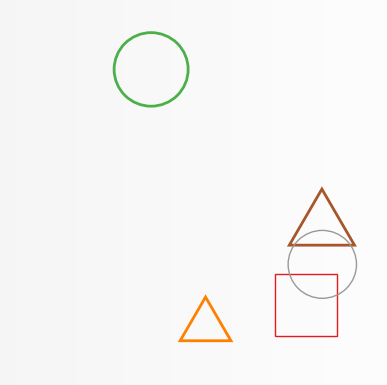[{"shape": "square", "thickness": 1, "radius": 0.4, "center": [0.789, 0.207]}, {"shape": "circle", "thickness": 2, "radius": 0.48, "center": [0.39, 0.82]}, {"shape": "triangle", "thickness": 2, "radius": 0.38, "center": [0.53, 0.153]}, {"shape": "triangle", "thickness": 2, "radius": 0.49, "center": [0.831, 0.412]}, {"shape": "circle", "thickness": 1, "radius": 0.44, "center": [0.832, 0.313]}]